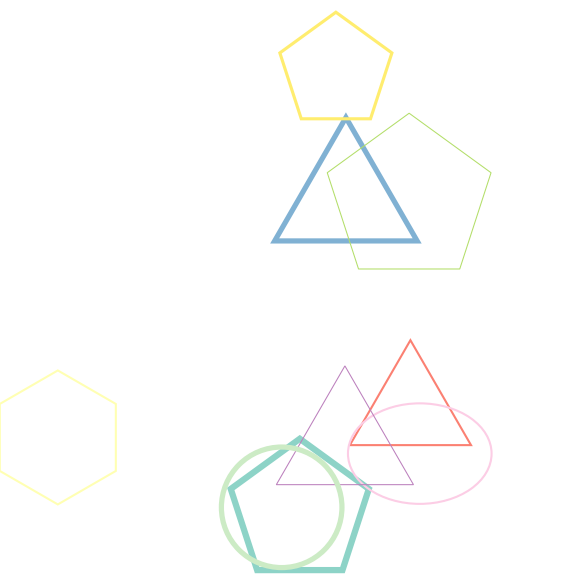[{"shape": "pentagon", "thickness": 3, "radius": 0.63, "center": [0.519, 0.114]}, {"shape": "hexagon", "thickness": 1, "radius": 0.58, "center": [0.1, 0.242]}, {"shape": "triangle", "thickness": 1, "radius": 0.61, "center": [0.711, 0.289]}, {"shape": "triangle", "thickness": 2.5, "radius": 0.71, "center": [0.599, 0.653]}, {"shape": "pentagon", "thickness": 0.5, "radius": 0.75, "center": [0.708, 0.654]}, {"shape": "oval", "thickness": 1, "radius": 0.62, "center": [0.727, 0.214]}, {"shape": "triangle", "thickness": 0.5, "radius": 0.69, "center": [0.597, 0.228]}, {"shape": "circle", "thickness": 2.5, "radius": 0.52, "center": [0.488, 0.121]}, {"shape": "pentagon", "thickness": 1.5, "radius": 0.51, "center": [0.582, 0.876]}]